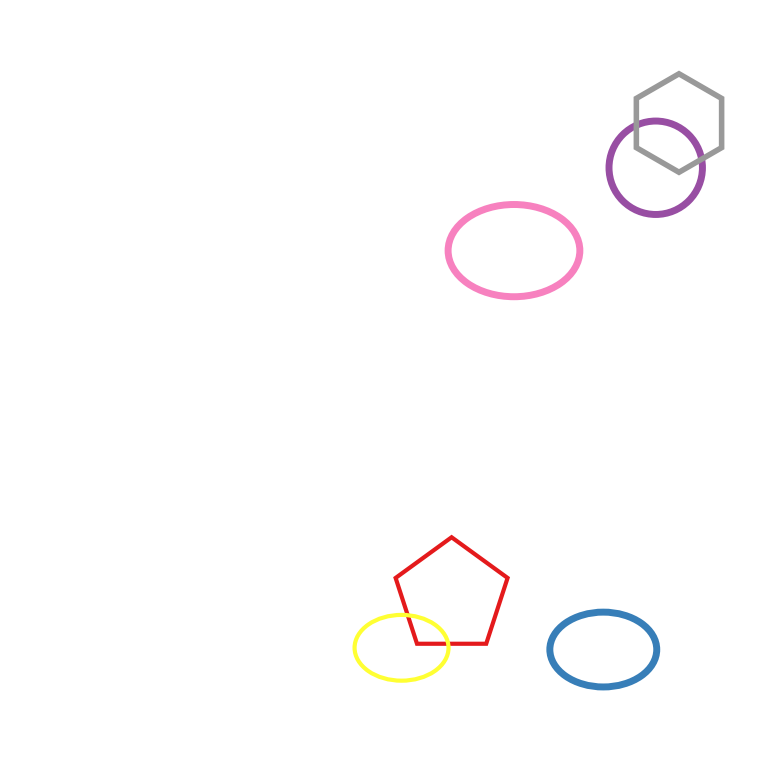[{"shape": "pentagon", "thickness": 1.5, "radius": 0.38, "center": [0.586, 0.226]}, {"shape": "oval", "thickness": 2.5, "radius": 0.35, "center": [0.783, 0.156]}, {"shape": "circle", "thickness": 2.5, "radius": 0.3, "center": [0.852, 0.782]}, {"shape": "oval", "thickness": 1.5, "radius": 0.31, "center": [0.521, 0.159]}, {"shape": "oval", "thickness": 2.5, "radius": 0.43, "center": [0.668, 0.675]}, {"shape": "hexagon", "thickness": 2, "radius": 0.32, "center": [0.882, 0.84]}]